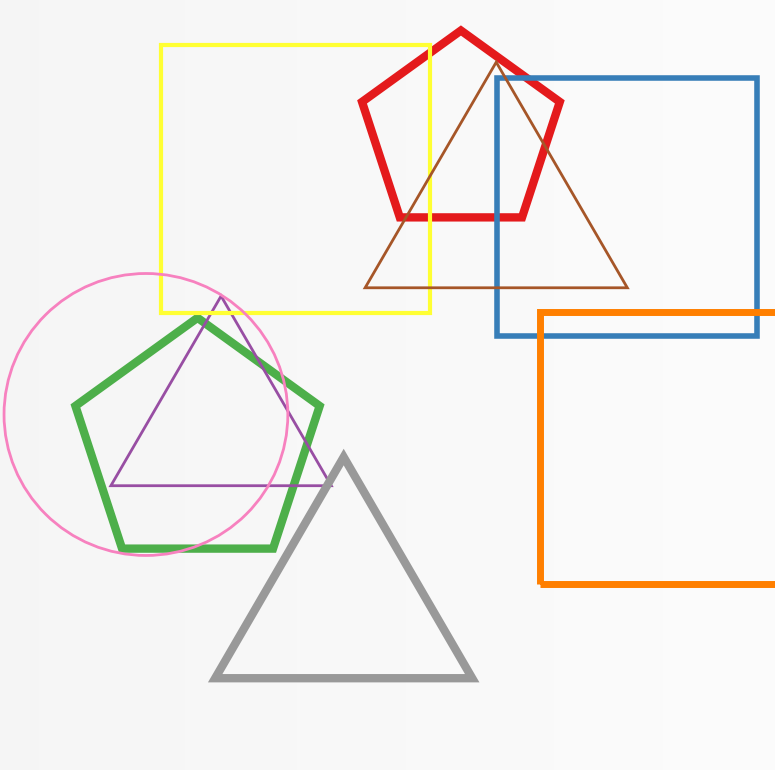[{"shape": "pentagon", "thickness": 3, "radius": 0.67, "center": [0.595, 0.826]}, {"shape": "square", "thickness": 2, "radius": 0.84, "center": [0.809, 0.731]}, {"shape": "pentagon", "thickness": 3, "radius": 0.83, "center": [0.255, 0.422]}, {"shape": "triangle", "thickness": 1, "radius": 0.82, "center": [0.285, 0.451]}, {"shape": "square", "thickness": 2.5, "radius": 0.88, "center": [0.874, 0.419]}, {"shape": "square", "thickness": 1.5, "radius": 0.87, "center": [0.381, 0.767]}, {"shape": "triangle", "thickness": 1, "radius": 0.98, "center": [0.64, 0.724]}, {"shape": "circle", "thickness": 1, "radius": 0.92, "center": [0.188, 0.462]}, {"shape": "triangle", "thickness": 3, "radius": 0.96, "center": [0.443, 0.215]}]